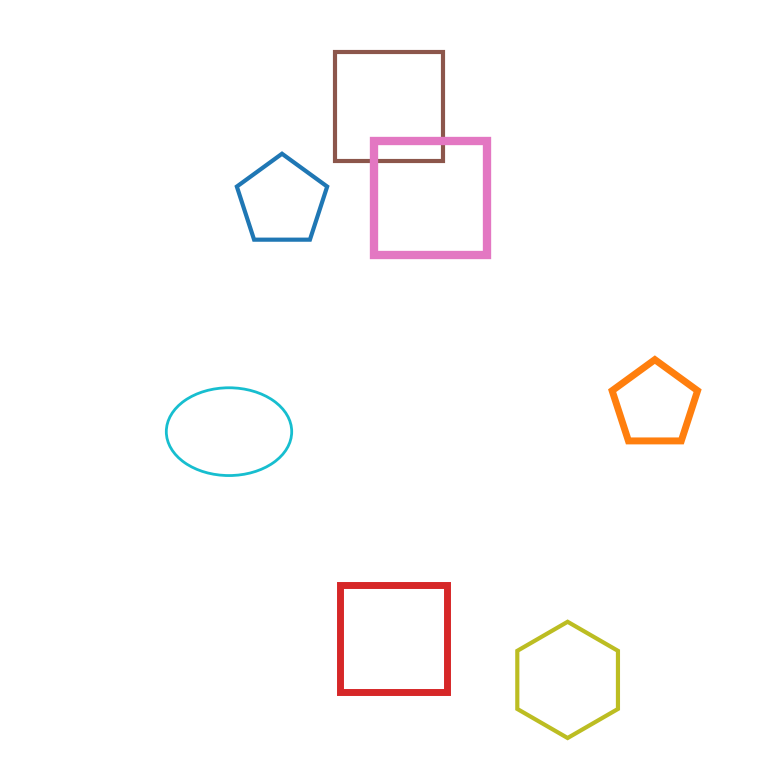[{"shape": "pentagon", "thickness": 1.5, "radius": 0.31, "center": [0.366, 0.739]}, {"shape": "pentagon", "thickness": 2.5, "radius": 0.29, "center": [0.85, 0.475]}, {"shape": "square", "thickness": 2.5, "radius": 0.35, "center": [0.511, 0.171]}, {"shape": "square", "thickness": 1.5, "radius": 0.35, "center": [0.505, 0.861]}, {"shape": "square", "thickness": 3, "radius": 0.37, "center": [0.559, 0.743]}, {"shape": "hexagon", "thickness": 1.5, "radius": 0.38, "center": [0.737, 0.117]}, {"shape": "oval", "thickness": 1, "radius": 0.41, "center": [0.297, 0.439]}]